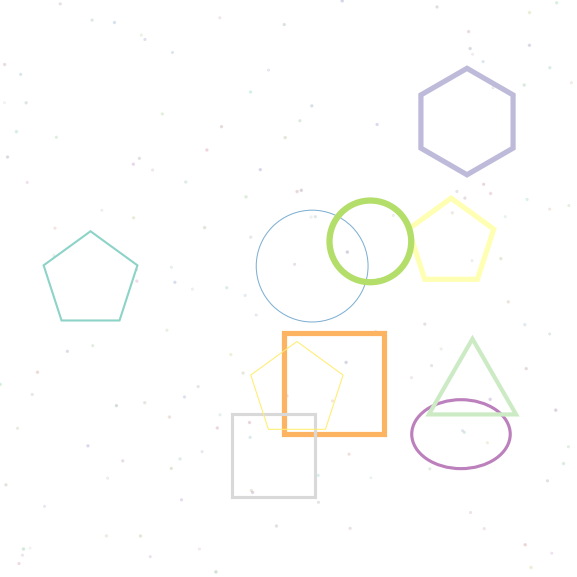[{"shape": "pentagon", "thickness": 1, "radius": 0.43, "center": [0.157, 0.513]}, {"shape": "pentagon", "thickness": 2.5, "radius": 0.39, "center": [0.781, 0.578]}, {"shape": "hexagon", "thickness": 2.5, "radius": 0.46, "center": [0.809, 0.789]}, {"shape": "circle", "thickness": 0.5, "radius": 0.48, "center": [0.541, 0.538]}, {"shape": "square", "thickness": 2.5, "radius": 0.44, "center": [0.578, 0.335]}, {"shape": "circle", "thickness": 3, "radius": 0.35, "center": [0.641, 0.581]}, {"shape": "square", "thickness": 1.5, "radius": 0.36, "center": [0.474, 0.21]}, {"shape": "oval", "thickness": 1.5, "radius": 0.43, "center": [0.798, 0.247]}, {"shape": "triangle", "thickness": 2, "radius": 0.44, "center": [0.818, 0.325]}, {"shape": "pentagon", "thickness": 0.5, "radius": 0.42, "center": [0.514, 0.324]}]